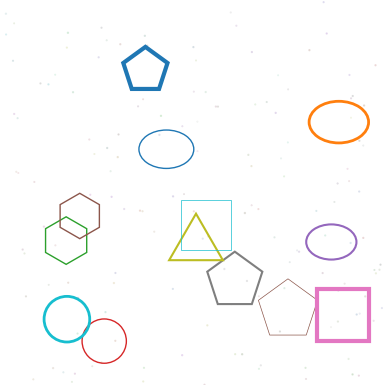[{"shape": "pentagon", "thickness": 3, "radius": 0.3, "center": [0.378, 0.818]}, {"shape": "oval", "thickness": 1, "radius": 0.36, "center": [0.432, 0.612]}, {"shape": "oval", "thickness": 2, "radius": 0.39, "center": [0.88, 0.683]}, {"shape": "hexagon", "thickness": 1, "radius": 0.31, "center": [0.172, 0.375]}, {"shape": "circle", "thickness": 1, "radius": 0.29, "center": [0.271, 0.114]}, {"shape": "oval", "thickness": 1.5, "radius": 0.33, "center": [0.861, 0.371]}, {"shape": "hexagon", "thickness": 1, "radius": 0.29, "center": [0.207, 0.439]}, {"shape": "pentagon", "thickness": 0.5, "radius": 0.4, "center": [0.748, 0.195]}, {"shape": "square", "thickness": 3, "radius": 0.34, "center": [0.891, 0.182]}, {"shape": "pentagon", "thickness": 1.5, "radius": 0.38, "center": [0.61, 0.271]}, {"shape": "triangle", "thickness": 1.5, "radius": 0.4, "center": [0.509, 0.364]}, {"shape": "square", "thickness": 0.5, "radius": 0.32, "center": [0.535, 0.417]}, {"shape": "circle", "thickness": 2, "radius": 0.3, "center": [0.174, 0.171]}]